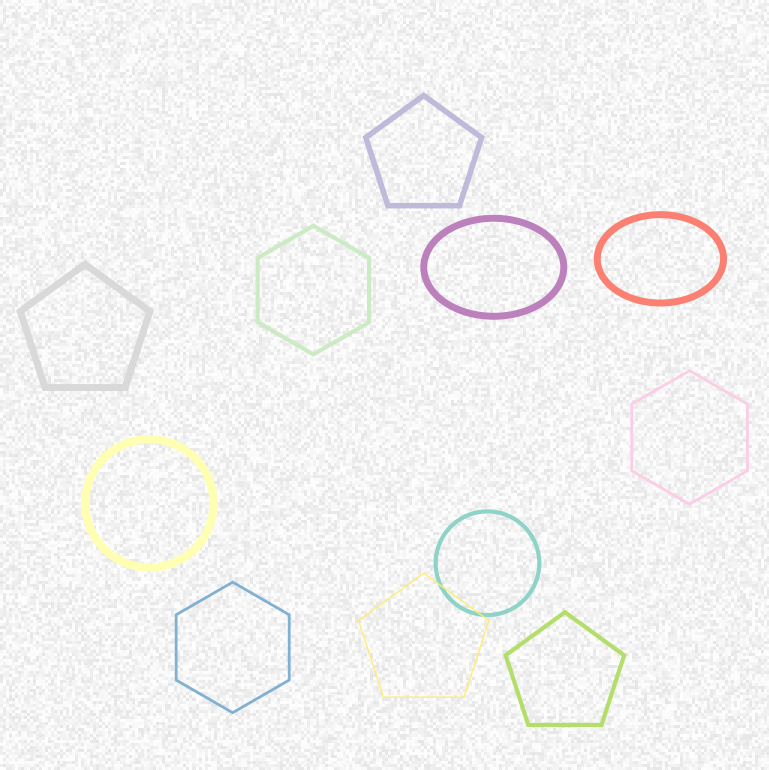[{"shape": "circle", "thickness": 1.5, "radius": 0.34, "center": [0.633, 0.269]}, {"shape": "circle", "thickness": 3, "radius": 0.42, "center": [0.194, 0.346]}, {"shape": "pentagon", "thickness": 2, "radius": 0.4, "center": [0.55, 0.797]}, {"shape": "oval", "thickness": 2.5, "radius": 0.41, "center": [0.858, 0.664]}, {"shape": "hexagon", "thickness": 1, "radius": 0.42, "center": [0.302, 0.159]}, {"shape": "pentagon", "thickness": 1.5, "radius": 0.4, "center": [0.734, 0.124]}, {"shape": "hexagon", "thickness": 1, "radius": 0.43, "center": [0.896, 0.432]}, {"shape": "pentagon", "thickness": 2.5, "radius": 0.44, "center": [0.11, 0.568]}, {"shape": "oval", "thickness": 2.5, "radius": 0.45, "center": [0.641, 0.653]}, {"shape": "hexagon", "thickness": 1.5, "radius": 0.42, "center": [0.407, 0.623]}, {"shape": "pentagon", "thickness": 0.5, "radius": 0.44, "center": [0.55, 0.167]}]